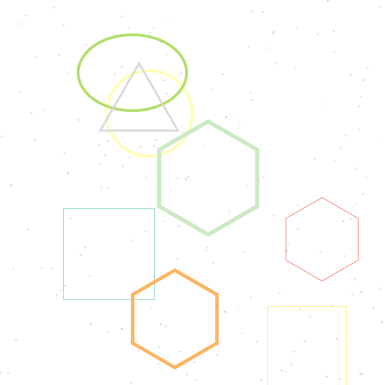[{"shape": "square", "thickness": 0.5, "radius": 0.59, "center": [0.283, 0.341]}, {"shape": "circle", "thickness": 2, "radius": 0.56, "center": [0.388, 0.705]}, {"shape": "hexagon", "thickness": 0.5, "radius": 0.54, "center": [0.837, 0.379]}, {"shape": "hexagon", "thickness": 2.5, "radius": 0.63, "center": [0.454, 0.172]}, {"shape": "oval", "thickness": 2, "radius": 0.7, "center": [0.344, 0.811]}, {"shape": "triangle", "thickness": 1.5, "radius": 0.58, "center": [0.361, 0.719]}, {"shape": "hexagon", "thickness": 3, "radius": 0.73, "center": [0.541, 0.538]}, {"shape": "square", "thickness": 0.5, "radius": 0.51, "center": [0.796, 0.103]}]